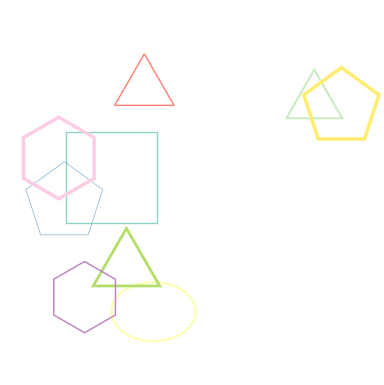[{"shape": "square", "thickness": 1, "radius": 0.59, "center": [0.29, 0.54]}, {"shape": "oval", "thickness": 1.5, "radius": 0.55, "center": [0.399, 0.19]}, {"shape": "triangle", "thickness": 1, "radius": 0.45, "center": [0.375, 0.771]}, {"shape": "pentagon", "thickness": 0.5, "radius": 0.52, "center": [0.167, 0.475]}, {"shape": "triangle", "thickness": 2, "radius": 0.5, "center": [0.328, 0.307]}, {"shape": "hexagon", "thickness": 2.5, "radius": 0.53, "center": [0.153, 0.59]}, {"shape": "hexagon", "thickness": 1, "radius": 0.46, "center": [0.22, 0.228]}, {"shape": "triangle", "thickness": 1.5, "radius": 0.42, "center": [0.816, 0.735]}, {"shape": "pentagon", "thickness": 2.5, "radius": 0.51, "center": [0.887, 0.722]}]